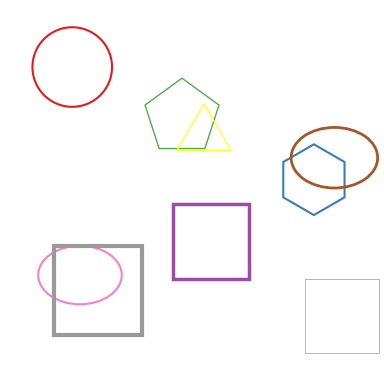[{"shape": "circle", "thickness": 1.5, "radius": 0.52, "center": [0.188, 0.826]}, {"shape": "hexagon", "thickness": 1.5, "radius": 0.46, "center": [0.815, 0.533]}, {"shape": "pentagon", "thickness": 1, "radius": 0.51, "center": [0.473, 0.696]}, {"shape": "square", "thickness": 2.5, "radius": 0.49, "center": [0.549, 0.373]}, {"shape": "square", "thickness": 0.5, "radius": 0.48, "center": [0.889, 0.18]}, {"shape": "triangle", "thickness": 1, "radius": 0.41, "center": [0.53, 0.65]}, {"shape": "oval", "thickness": 2, "radius": 0.56, "center": [0.869, 0.59]}, {"shape": "oval", "thickness": 1.5, "radius": 0.54, "center": [0.208, 0.286]}, {"shape": "square", "thickness": 3, "radius": 0.57, "center": [0.255, 0.245]}]